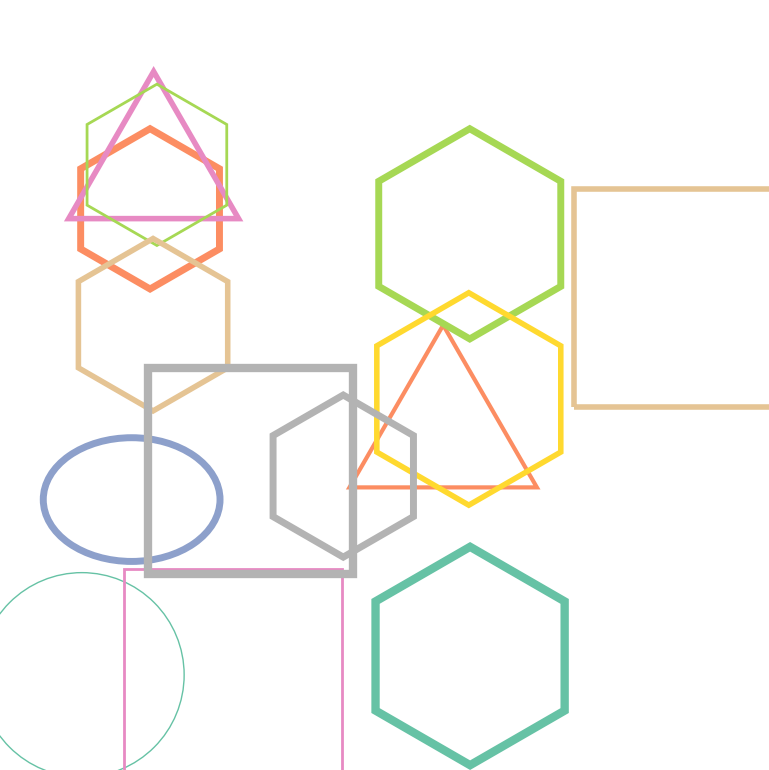[{"shape": "hexagon", "thickness": 3, "radius": 0.71, "center": [0.611, 0.148]}, {"shape": "circle", "thickness": 0.5, "radius": 0.66, "center": [0.106, 0.124]}, {"shape": "hexagon", "thickness": 2.5, "radius": 0.52, "center": [0.195, 0.729]}, {"shape": "triangle", "thickness": 1.5, "radius": 0.7, "center": [0.576, 0.437]}, {"shape": "oval", "thickness": 2.5, "radius": 0.57, "center": [0.171, 0.351]}, {"shape": "triangle", "thickness": 2, "radius": 0.64, "center": [0.2, 0.78]}, {"shape": "square", "thickness": 1, "radius": 0.71, "center": [0.302, 0.119]}, {"shape": "hexagon", "thickness": 1, "radius": 0.52, "center": [0.204, 0.786]}, {"shape": "hexagon", "thickness": 2.5, "radius": 0.68, "center": [0.61, 0.696]}, {"shape": "hexagon", "thickness": 2, "radius": 0.69, "center": [0.609, 0.482]}, {"shape": "square", "thickness": 2, "radius": 0.71, "center": [0.887, 0.613]}, {"shape": "hexagon", "thickness": 2, "radius": 0.56, "center": [0.199, 0.578]}, {"shape": "square", "thickness": 3, "radius": 0.67, "center": [0.325, 0.389]}, {"shape": "hexagon", "thickness": 2.5, "radius": 0.53, "center": [0.446, 0.382]}]